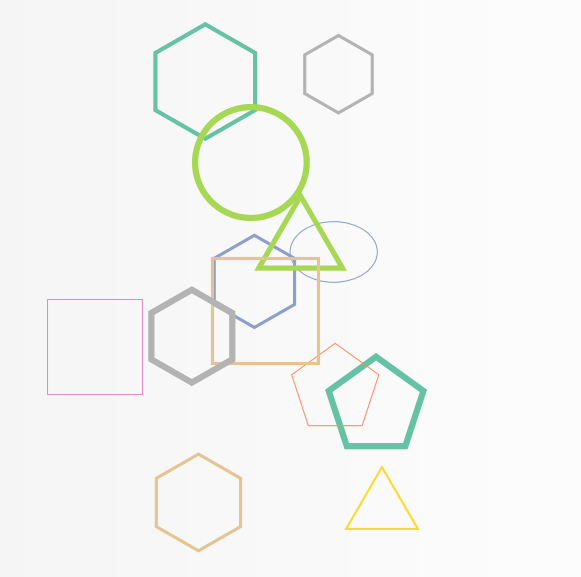[{"shape": "hexagon", "thickness": 2, "radius": 0.5, "center": [0.353, 0.858]}, {"shape": "pentagon", "thickness": 3, "radius": 0.43, "center": [0.647, 0.296]}, {"shape": "pentagon", "thickness": 0.5, "radius": 0.39, "center": [0.577, 0.326]}, {"shape": "hexagon", "thickness": 1.5, "radius": 0.4, "center": [0.438, 0.512]}, {"shape": "oval", "thickness": 0.5, "radius": 0.38, "center": [0.574, 0.563]}, {"shape": "square", "thickness": 0.5, "radius": 0.41, "center": [0.162, 0.399]}, {"shape": "circle", "thickness": 3, "radius": 0.48, "center": [0.432, 0.718]}, {"shape": "triangle", "thickness": 2.5, "radius": 0.42, "center": [0.517, 0.577]}, {"shape": "triangle", "thickness": 1, "radius": 0.36, "center": [0.657, 0.119]}, {"shape": "hexagon", "thickness": 1.5, "radius": 0.42, "center": [0.341, 0.129]}, {"shape": "square", "thickness": 1.5, "radius": 0.46, "center": [0.455, 0.461]}, {"shape": "hexagon", "thickness": 3, "radius": 0.4, "center": [0.33, 0.417]}, {"shape": "hexagon", "thickness": 1.5, "radius": 0.34, "center": [0.582, 0.871]}]